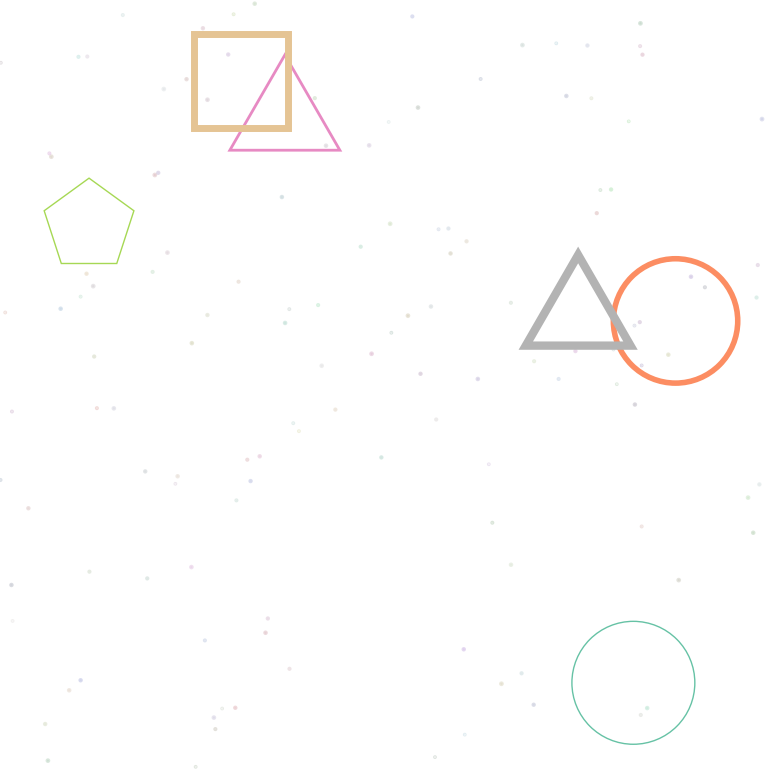[{"shape": "circle", "thickness": 0.5, "radius": 0.4, "center": [0.823, 0.113]}, {"shape": "circle", "thickness": 2, "radius": 0.4, "center": [0.877, 0.583]}, {"shape": "triangle", "thickness": 1, "radius": 0.41, "center": [0.37, 0.846]}, {"shape": "pentagon", "thickness": 0.5, "radius": 0.31, "center": [0.116, 0.707]}, {"shape": "square", "thickness": 2.5, "radius": 0.3, "center": [0.313, 0.895]}, {"shape": "triangle", "thickness": 3, "radius": 0.39, "center": [0.751, 0.59]}]